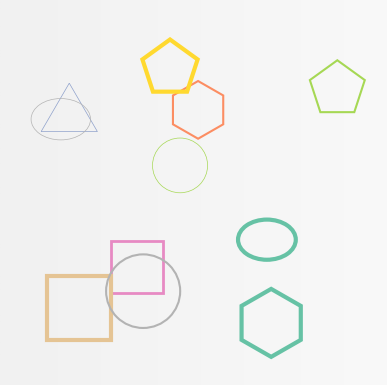[{"shape": "hexagon", "thickness": 3, "radius": 0.44, "center": [0.7, 0.161]}, {"shape": "oval", "thickness": 3, "radius": 0.37, "center": [0.689, 0.377]}, {"shape": "hexagon", "thickness": 1.5, "radius": 0.37, "center": [0.511, 0.715]}, {"shape": "triangle", "thickness": 0.5, "radius": 0.42, "center": [0.179, 0.7]}, {"shape": "square", "thickness": 2, "radius": 0.34, "center": [0.353, 0.306]}, {"shape": "pentagon", "thickness": 1.5, "radius": 0.37, "center": [0.871, 0.769]}, {"shape": "circle", "thickness": 0.5, "radius": 0.36, "center": [0.465, 0.57]}, {"shape": "pentagon", "thickness": 3, "radius": 0.37, "center": [0.439, 0.822]}, {"shape": "square", "thickness": 3, "radius": 0.42, "center": [0.204, 0.199]}, {"shape": "oval", "thickness": 0.5, "radius": 0.38, "center": [0.157, 0.69]}, {"shape": "circle", "thickness": 1.5, "radius": 0.48, "center": [0.369, 0.244]}]